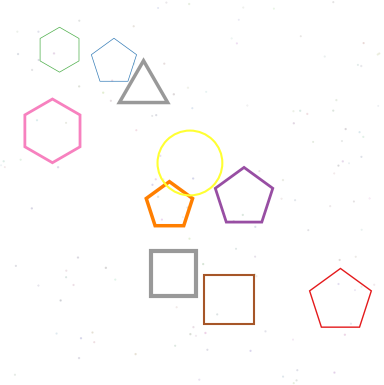[{"shape": "pentagon", "thickness": 1, "radius": 0.42, "center": [0.884, 0.218]}, {"shape": "pentagon", "thickness": 0.5, "radius": 0.31, "center": [0.296, 0.839]}, {"shape": "hexagon", "thickness": 0.5, "radius": 0.29, "center": [0.155, 0.871]}, {"shape": "pentagon", "thickness": 2, "radius": 0.39, "center": [0.634, 0.487]}, {"shape": "pentagon", "thickness": 2.5, "radius": 0.32, "center": [0.44, 0.465]}, {"shape": "circle", "thickness": 1.5, "radius": 0.42, "center": [0.493, 0.577]}, {"shape": "square", "thickness": 1.5, "radius": 0.32, "center": [0.595, 0.222]}, {"shape": "hexagon", "thickness": 2, "radius": 0.41, "center": [0.136, 0.66]}, {"shape": "triangle", "thickness": 2.5, "radius": 0.36, "center": [0.373, 0.77]}, {"shape": "square", "thickness": 3, "radius": 0.29, "center": [0.451, 0.289]}]